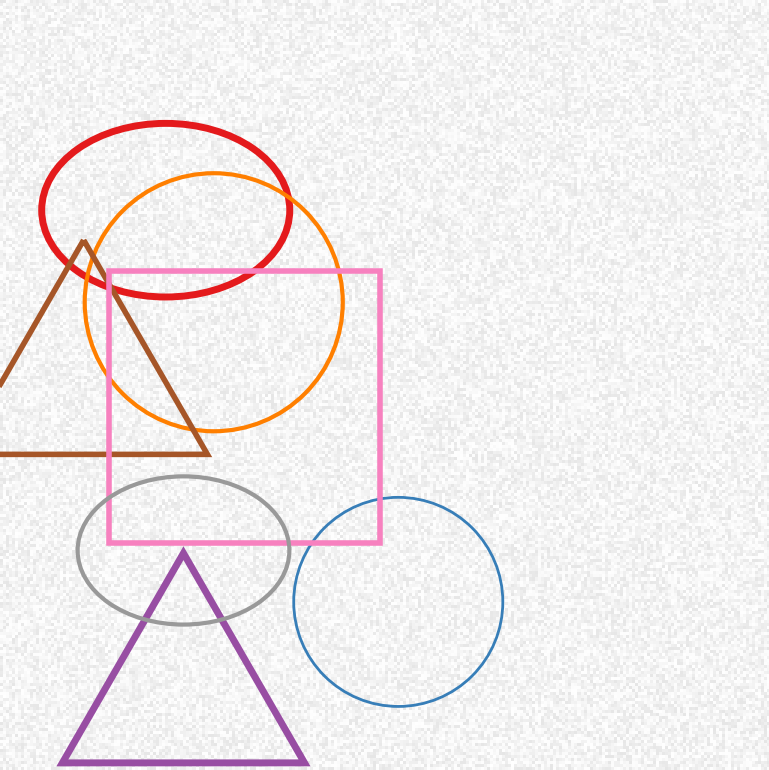[{"shape": "oval", "thickness": 2.5, "radius": 0.81, "center": [0.215, 0.727]}, {"shape": "circle", "thickness": 1, "radius": 0.68, "center": [0.517, 0.218]}, {"shape": "triangle", "thickness": 2.5, "radius": 0.91, "center": [0.238, 0.1]}, {"shape": "circle", "thickness": 1.5, "radius": 0.84, "center": [0.278, 0.607]}, {"shape": "triangle", "thickness": 2, "radius": 0.93, "center": [0.109, 0.503]}, {"shape": "square", "thickness": 2, "radius": 0.88, "center": [0.317, 0.471]}, {"shape": "oval", "thickness": 1.5, "radius": 0.69, "center": [0.238, 0.285]}]